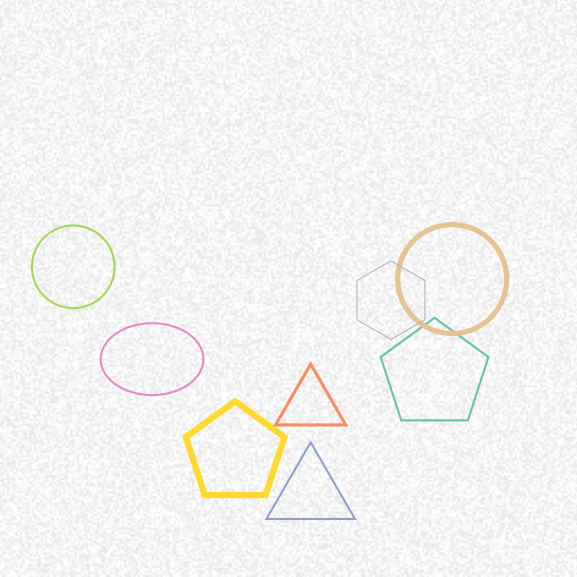[{"shape": "pentagon", "thickness": 1, "radius": 0.49, "center": [0.752, 0.351]}, {"shape": "triangle", "thickness": 1.5, "radius": 0.35, "center": [0.538, 0.298]}, {"shape": "triangle", "thickness": 1, "radius": 0.44, "center": [0.538, 0.145]}, {"shape": "oval", "thickness": 1, "radius": 0.44, "center": [0.263, 0.377]}, {"shape": "circle", "thickness": 1, "radius": 0.36, "center": [0.127, 0.537]}, {"shape": "pentagon", "thickness": 3, "radius": 0.45, "center": [0.407, 0.214]}, {"shape": "circle", "thickness": 2.5, "radius": 0.47, "center": [0.783, 0.516]}, {"shape": "hexagon", "thickness": 0.5, "radius": 0.34, "center": [0.677, 0.479]}]